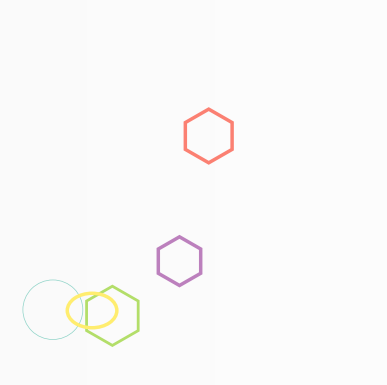[{"shape": "circle", "thickness": 0.5, "radius": 0.39, "center": [0.136, 0.196]}, {"shape": "hexagon", "thickness": 2.5, "radius": 0.35, "center": [0.539, 0.647]}, {"shape": "hexagon", "thickness": 2, "radius": 0.38, "center": [0.29, 0.18]}, {"shape": "hexagon", "thickness": 2.5, "radius": 0.32, "center": [0.463, 0.322]}, {"shape": "oval", "thickness": 2.5, "radius": 0.32, "center": [0.238, 0.193]}]